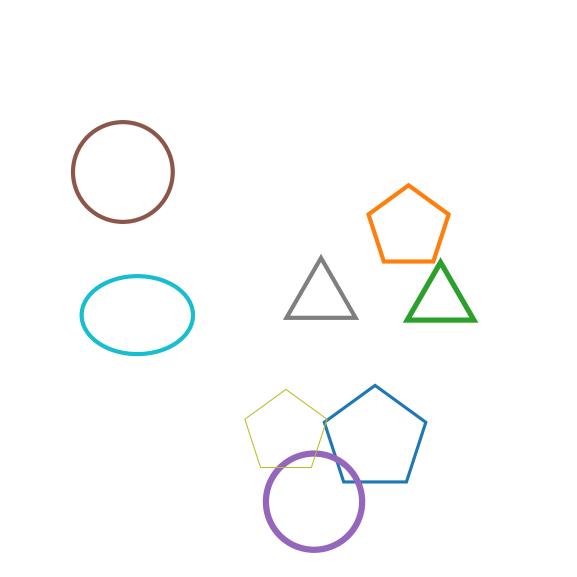[{"shape": "pentagon", "thickness": 1.5, "radius": 0.46, "center": [0.649, 0.239]}, {"shape": "pentagon", "thickness": 2, "radius": 0.36, "center": [0.708, 0.605]}, {"shape": "triangle", "thickness": 2.5, "radius": 0.33, "center": [0.763, 0.478]}, {"shape": "circle", "thickness": 3, "radius": 0.42, "center": [0.544, 0.13]}, {"shape": "circle", "thickness": 2, "radius": 0.43, "center": [0.213, 0.701]}, {"shape": "triangle", "thickness": 2, "radius": 0.35, "center": [0.556, 0.483]}, {"shape": "pentagon", "thickness": 0.5, "radius": 0.37, "center": [0.495, 0.25]}, {"shape": "oval", "thickness": 2, "radius": 0.48, "center": [0.238, 0.453]}]